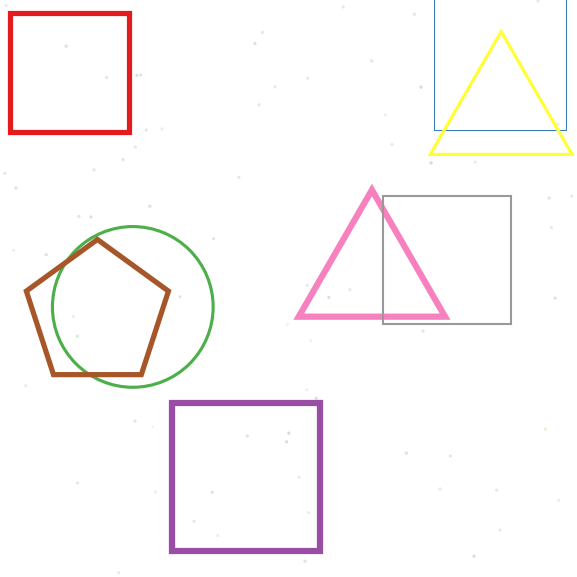[{"shape": "square", "thickness": 2.5, "radius": 0.52, "center": [0.12, 0.874]}, {"shape": "square", "thickness": 0.5, "radius": 0.57, "center": [0.866, 0.889]}, {"shape": "circle", "thickness": 1.5, "radius": 0.7, "center": [0.23, 0.468]}, {"shape": "square", "thickness": 3, "radius": 0.64, "center": [0.426, 0.173]}, {"shape": "triangle", "thickness": 1.5, "radius": 0.71, "center": [0.868, 0.803]}, {"shape": "pentagon", "thickness": 2.5, "radius": 0.65, "center": [0.169, 0.455]}, {"shape": "triangle", "thickness": 3, "radius": 0.73, "center": [0.644, 0.524]}, {"shape": "square", "thickness": 1, "radius": 0.55, "center": [0.774, 0.549]}]